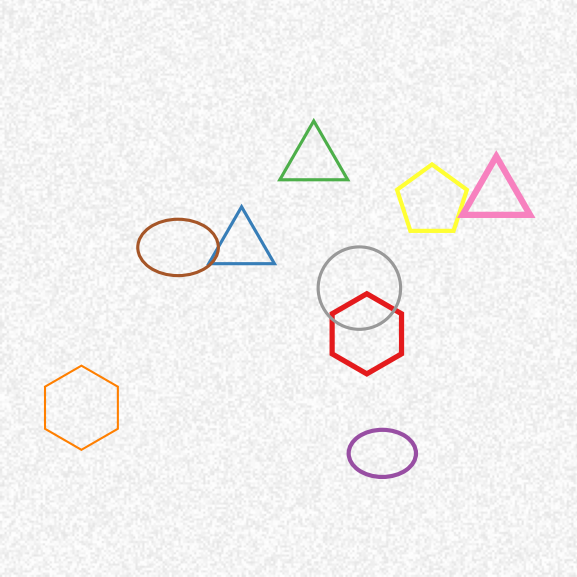[{"shape": "hexagon", "thickness": 2.5, "radius": 0.35, "center": [0.635, 0.421]}, {"shape": "triangle", "thickness": 1.5, "radius": 0.33, "center": [0.418, 0.575]}, {"shape": "triangle", "thickness": 1.5, "radius": 0.34, "center": [0.543, 0.722]}, {"shape": "oval", "thickness": 2, "radius": 0.29, "center": [0.662, 0.214]}, {"shape": "hexagon", "thickness": 1, "radius": 0.36, "center": [0.141, 0.293]}, {"shape": "pentagon", "thickness": 2, "radius": 0.32, "center": [0.748, 0.651]}, {"shape": "oval", "thickness": 1.5, "radius": 0.35, "center": [0.308, 0.571]}, {"shape": "triangle", "thickness": 3, "radius": 0.34, "center": [0.859, 0.661]}, {"shape": "circle", "thickness": 1.5, "radius": 0.36, "center": [0.622, 0.5]}]